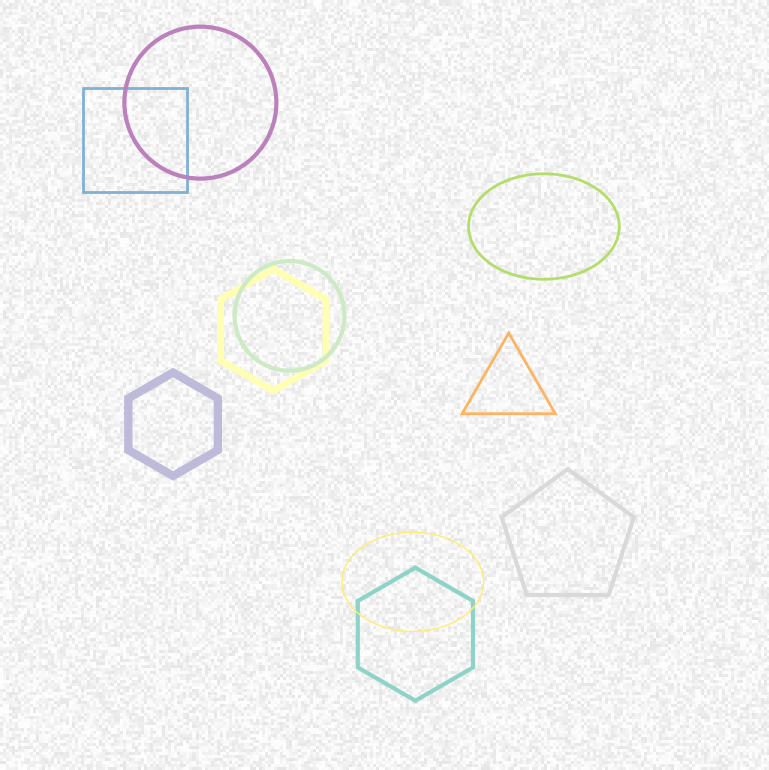[{"shape": "hexagon", "thickness": 1.5, "radius": 0.43, "center": [0.539, 0.176]}, {"shape": "hexagon", "thickness": 2.5, "radius": 0.4, "center": [0.355, 0.571]}, {"shape": "hexagon", "thickness": 3, "radius": 0.34, "center": [0.225, 0.449]}, {"shape": "square", "thickness": 1, "radius": 0.34, "center": [0.175, 0.818]}, {"shape": "triangle", "thickness": 1, "radius": 0.35, "center": [0.661, 0.498]}, {"shape": "oval", "thickness": 1, "radius": 0.49, "center": [0.706, 0.706]}, {"shape": "pentagon", "thickness": 1.5, "radius": 0.45, "center": [0.737, 0.3]}, {"shape": "circle", "thickness": 1.5, "radius": 0.49, "center": [0.26, 0.867]}, {"shape": "circle", "thickness": 1.5, "radius": 0.36, "center": [0.376, 0.59]}, {"shape": "oval", "thickness": 0.5, "radius": 0.46, "center": [0.536, 0.244]}]